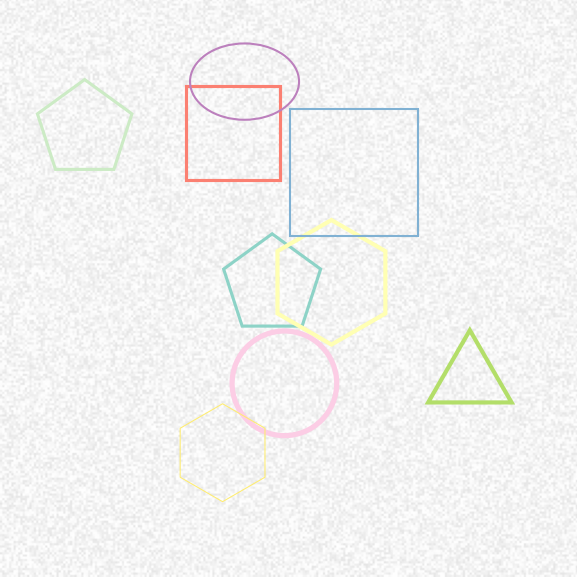[{"shape": "pentagon", "thickness": 1.5, "radius": 0.44, "center": [0.471, 0.506]}, {"shape": "hexagon", "thickness": 2, "radius": 0.54, "center": [0.574, 0.51]}, {"shape": "square", "thickness": 1.5, "radius": 0.4, "center": [0.404, 0.769]}, {"shape": "square", "thickness": 1, "radius": 0.55, "center": [0.613, 0.7]}, {"shape": "triangle", "thickness": 2, "radius": 0.42, "center": [0.814, 0.344]}, {"shape": "circle", "thickness": 2.5, "radius": 0.45, "center": [0.492, 0.335]}, {"shape": "oval", "thickness": 1, "radius": 0.47, "center": [0.423, 0.858]}, {"shape": "pentagon", "thickness": 1.5, "radius": 0.43, "center": [0.147, 0.775]}, {"shape": "hexagon", "thickness": 0.5, "radius": 0.42, "center": [0.385, 0.215]}]